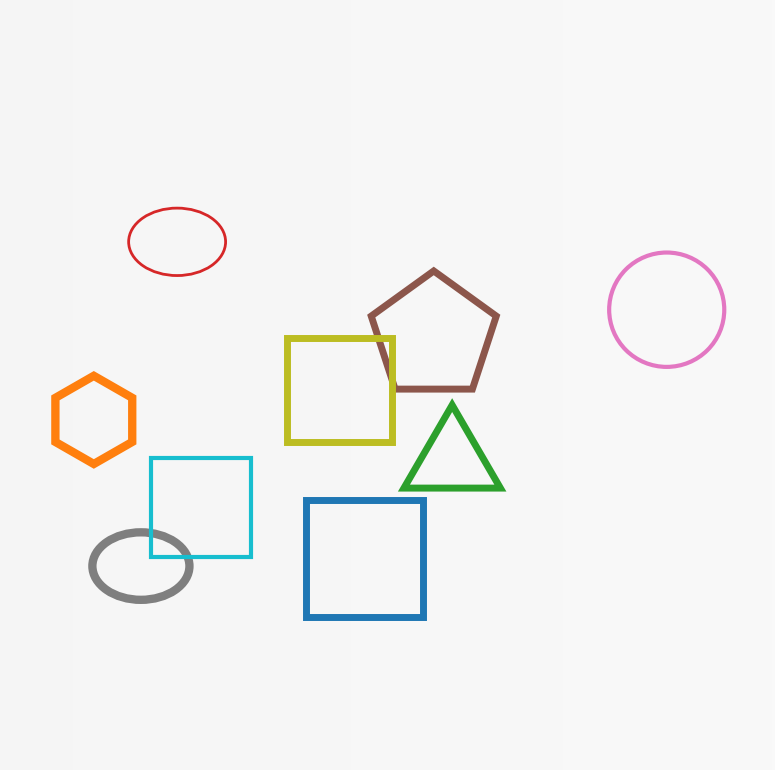[{"shape": "square", "thickness": 2.5, "radius": 0.38, "center": [0.47, 0.275]}, {"shape": "hexagon", "thickness": 3, "radius": 0.29, "center": [0.121, 0.455]}, {"shape": "triangle", "thickness": 2.5, "radius": 0.36, "center": [0.583, 0.402]}, {"shape": "oval", "thickness": 1, "radius": 0.31, "center": [0.229, 0.686]}, {"shape": "pentagon", "thickness": 2.5, "radius": 0.42, "center": [0.56, 0.563]}, {"shape": "circle", "thickness": 1.5, "radius": 0.37, "center": [0.86, 0.598]}, {"shape": "oval", "thickness": 3, "radius": 0.31, "center": [0.182, 0.265]}, {"shape": "square", "thickness": 2.5, "radius": 0.34, "center": [0.438, 0.494]}, {"shape": "square", "thickness": 1.5, "radius": 0.32, "center": [0.259, 0.341]}]